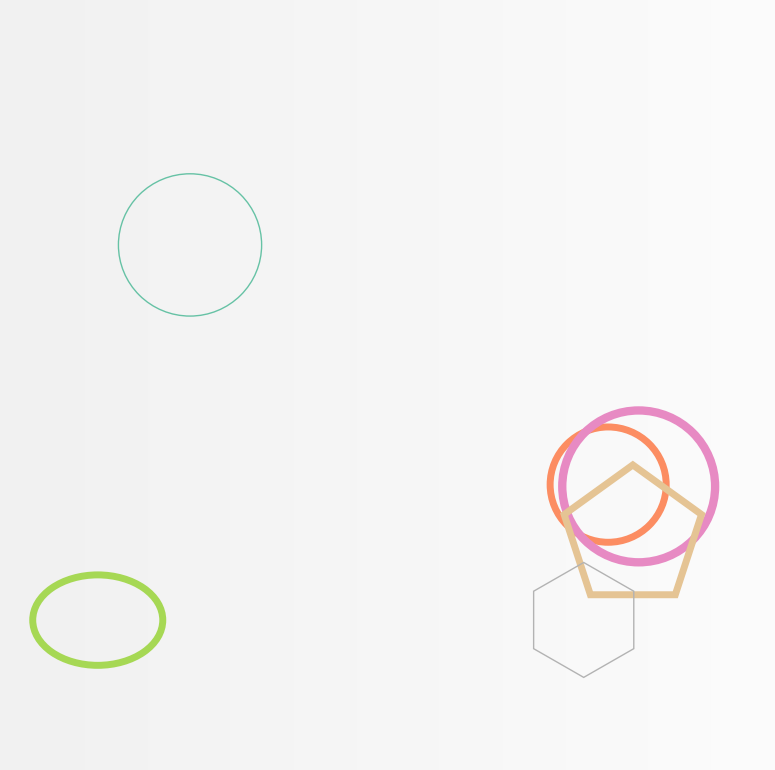[{"shape": "circle", "thickness": 0.5, "radius": 0.46, "center": [0.245, 0.682]}, {"shape": "circle", "thickness": 2.5, "radius": 0.37, "center": [0.785, 0.371]}, {"shape": "circle", "thickness": 3, "radius": 0.49, "center": [0.824, 0.368]}, {"shape": "oval", "thickness": 2.5, "radius": 0.42, "center": [0.126, 0.195]}, {"shape": "pentagon", "thickness": 2.5, "radius": 0.47, "center": [0.817, 0.303]}, {"shape": "hexagon", "thickness": 0.5, "radius": 0.37, "center": [0.753, 0.195]}]